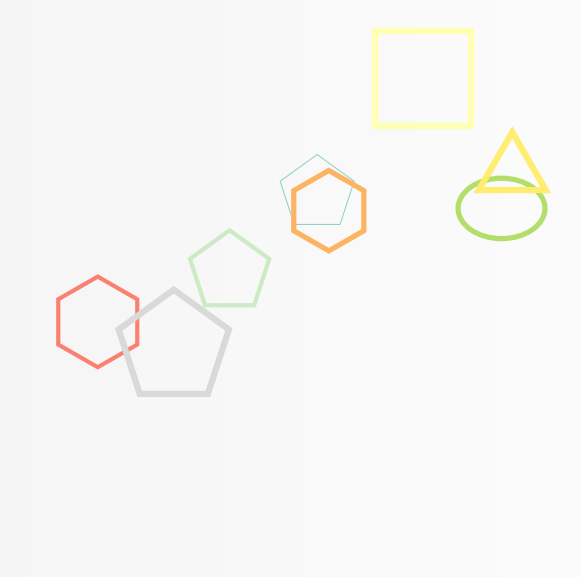[{"shape": "pentagon", "thickness": 0.5, "radius": 0.33, "center": [0.546, 0.665]}, {"shape": "square", "thickness": 3, "radius": 0.41, "center": [0.728, 0.863]}, {"shape": "hexagon", "thickness": 2, "radius": 0.39, "center": [0.168, 0.442]}, {"shape": "hexagon", "thickness": 2.5, "radius": 0.35, "center": [0.566, 0.634]}, {"shape": "oval", "thickness": 2.5, "radius": 0.37, "center": [0.863, 0.638]}, {"shape": "pentagon", "thickness": 3, "radius": 0.5, "center": [0.299, 0.398]}, {"shape": "pentagon", "thickness": 2, "radius": 0.36, "center": [0.395, 0.529]}, {"shape": "triangle", "thickness": 3, "radius": 0.33, "center": [0.881, 0.703]}]